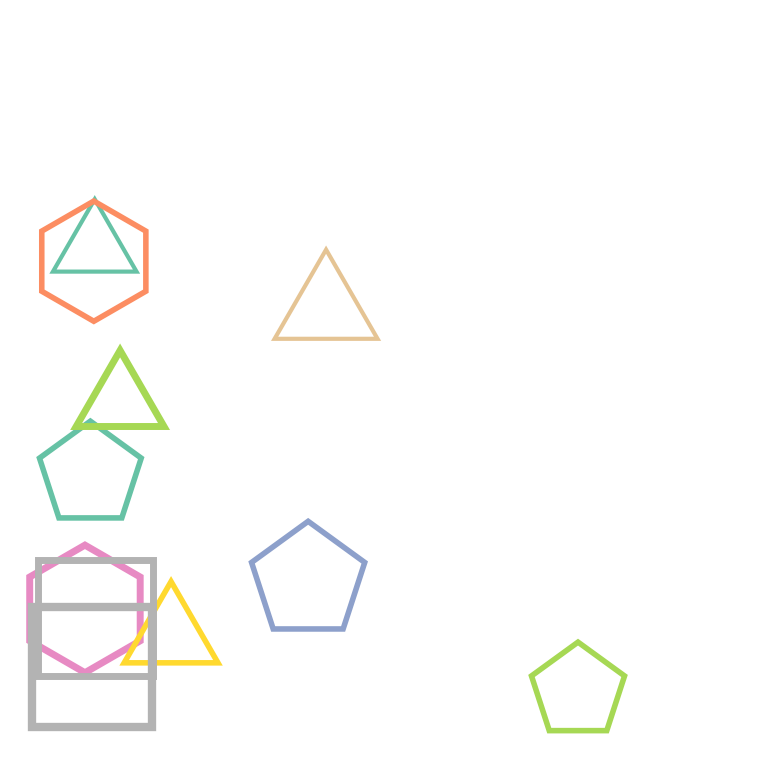[{"shape": "pentagon", "thickness": 2, "radius": 0.35, "center": [0.117, 0.384]}, {"shape": "triangle", "thickness": 1.5, "radius": 0.31, "center": [0.123, 0.679]}, {"shape": "hexagon", "thickness": 2, "radius": 0.39, "center": [0.122, 0.661]}, {"shape": "pentagon", "thickness": 2, "radius": 0.39, "center": [0.4, 0.246]}, {"shape": "hexagon", "thickness": 2.5, "radius": 0.41, "center": [0.11, 0.209]}, {"shape": "pentagon", "thickness": 2, "radius": 0.32, "center": [0.751, 0.103]}, {"shape": "triangle", "thickness": 2.5, "radius": 0.33, "center": [0.156, 0.479]}, {"shape": "triangle", "thickness": 2, "radius": 0.35, "center": [0.222, 0.174]}, {"shape": "triangle", "thickness": 1.5, "radius": 0.39, "center": [0.423, 0.599]}, {"shape": "square", "thickness": 2.5, "radius": 0.38, "center": [0.124, 0.197]}, {"shape": "square", "thickness": 3, "radius": 0.39, "center": [0.119, 0.134]}]